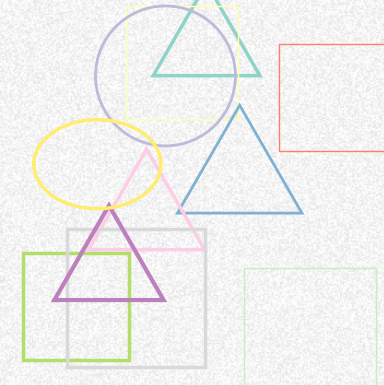[{"shape": "triangle", "thickness": 2.5, "radius": 0.8, "center": [0.536, 0.883]}, {"shape": "square", "thickness": 1, "radius": 0.73, "center": [0.473, 0.837]}, {"shape": "circle", "thickness": 2, "radius": 0.91, "center": [0.43, 0.803]}, {"shape": "square", "thickness": 1, "radius": 0.7, "center": [0.863, 0.746]}, {"shape": "triangle", "thickness": 2, "radius": 0.93, "center": [0.623, 0.54]}, {"shape": "square", "thickness": 2.5, "radius": 0.69, "center": [0.198, 0.204]}, {"shape": "triangle", "thickness": 2.5, "radius": 0.87, "center": [0.381, 0.439]}, {"shape": "square", "thickness": 2.5, "radius": 0.9, "center": [0.353, 0.226]}, {"shape": "triangle", "thickness": 3, "radius": 0.82, "center": [0.283, 0.303]}, {"shape": "square", "thickness": 1, "radius": 0.86, "center": [0.805, 0.133]}, {"shape": "oval", "thickness": 2.5, "radius": 0.83, "center": [0.253, 0.573]}]